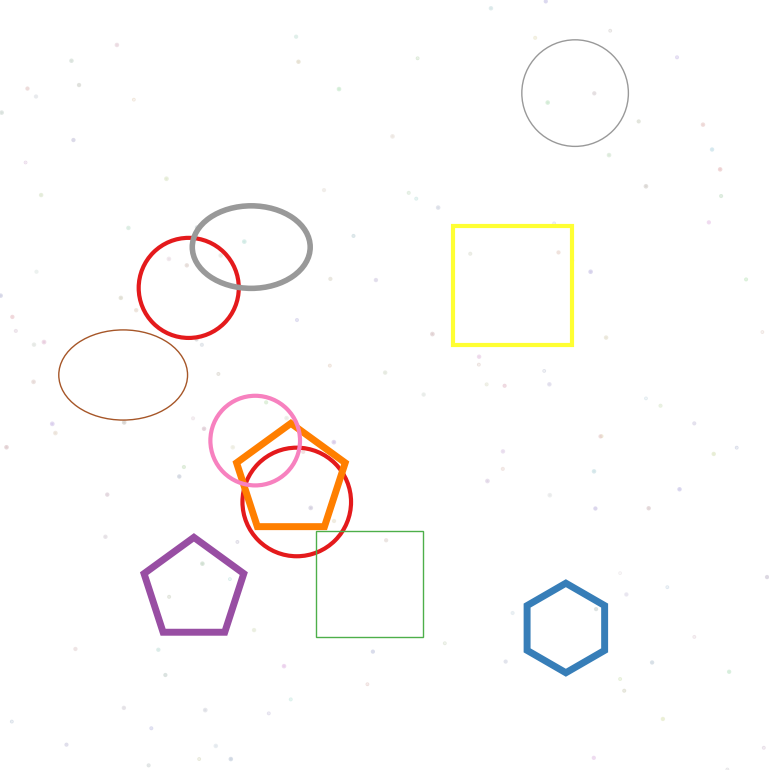[{"shape": "circle", "thickness": 1.5, "radius": 0.35, "center": [0.385, 0.348]}, {"shape": "circle", "thickness": 1.5, "radius": 0.32, "center": [0.245, 0.626]}, {"shape": "hexagon", "thickness": 2.5, "radius": 0.29, "center": [0.735, 0.184]}, {"shape": "square", "thickness": 0.5, "radius": 0.35, "center": [0.479, 0.242]}, {"shape": "pentagon", "thickness": 2.5, "radius": 0.34, "center": [0.252, 0.234]}, {"shape": "pentagon", "thickness": 2.5, "radius": 0.37, "center": [0.378, 0.376]}, {"shape": "square", "thickness": 1.5, "radius": 0.39, "center": [0.666, 0.629]}, {"shape": "oval", "thickness": 0.5, "radius": 0.42, "center": [0.16, 0.513]}, {"shape": "circle", "thickness": 1.5, "radius": 0.29, "center": [0.331, 0.428]}, {"shape": "circle", "thickness": 0.5, "radius": 0.35, "center": [0.747, 0.879]}, {"shape": "oval", "thickness": 2, "radius": 0.38, "center": [0.326, 0.679]}]